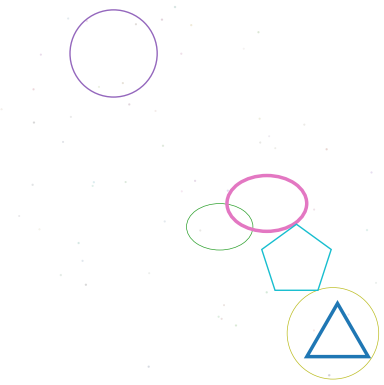[{"shape": "triangle", "thickness": 2.5, "radius": 0.46, "center": [0.877, 0.12]}, {"shape": "oval", "thickness": 0.5, "radius": 0.43, "center": [0.571, 0.411]}, {"shape": "circle", "thickness": 1, "radius": 0.57, "center": [0.295, 0.861]}, {"shape": "oval", "thickness": 2.5, "radius": 0.52, "center": [0.693, 0.472]}, {"shape": "circle", "thickness": 0.5, "radius": 0.59, "center": [0.865, 0.134]}, {"shape": "pentagon", "thickness": 1, "radius": 0.47, "center": [0.77, 0.323]}]